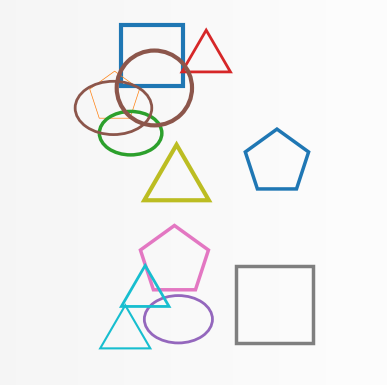[{"shape": "square", "thickness": 3, "radius": 0.4, "center": [0.392, 0.855]}, {"shape": "pentagon", "thickness": 2.5, "radius": 0.43, "center": [0.715, 0.579]}, {"shape": "pentagon", "thickness": 0.5, "radius": 0.34, "center": [0.296, 0.748]}, {"shape": "oval", "thickness": 2.5, "radius": 0.4, "center": [0.337, 0.654]}, {"shape": "triangle", "thickness": 2, "radius": 0.36, "center": [0.532, 0.849]}, {"shape": "oval", "thickness": 2, "radius": 0.44, "center": [0.46, 0.171]}, {"shape": "circle", "thickness": 3, "radius": 0.49, "center": [0.398, 0.772]}, {"shape": "oval", "thickness": 2, "radius": 0.49, "center": [0.293, 0.72]}, {"shape": "pentagon", "thickness": 2.5, "radius": 0.46, "center": [0.45, 0.322]}, {"shape": "square", "thickness": 2.5, "radius": 0.5, "center": [0.709, 0.209]}, {"shape": "triangle", "thickness": 3, "radius": 0.48, "center": [0.456, 0.528]}, {"shape": "triangle", "thickness": 1.5, "radius": 0.37, "center": [0.323, 0.132]}, {"shape": "triangle", "thickness": 2, "radius": 0.35, "center": [0.375, 0.24]}]